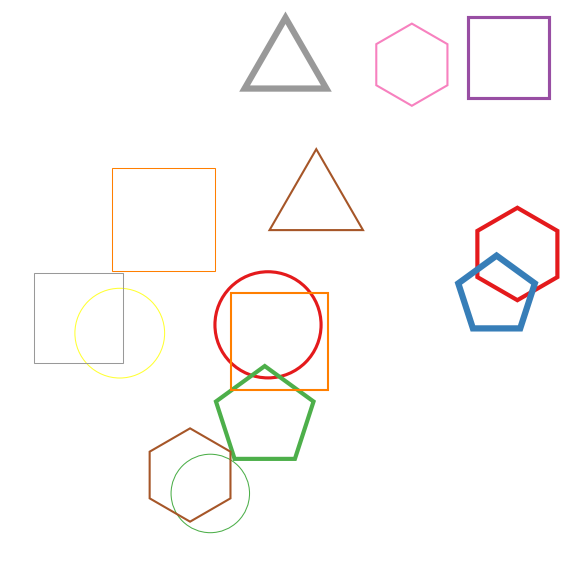[{"shape": "circle", "thickness": 1.5, "radius": 0.46, "center": [0.464, 0.437]}, {"shape": "hexagon", "thickness": 2, "radius": 0.4, "center": [0.896, 0.559]}, {"shape": "pentagon", "thickness": 3, "radius": 0.35, "center": [0.86, 0.487]}, {"shape": "circle", "thickness": 0.5, "radius": 0.34, "center": [0.364, 0.145]}, {"shape": "pentagon", "thickness": 2, "radius": 0.44, "center": [0.458, 0.276]}, {"shape": "square", "thickness": 1.5, "radius": 0.35, "center": [0.881, 0.899]}, {"shape": "square", "thickness": 0.5, "radius": 0.45, "center": [0.283, 0.62]}, {"shape": "square", "thickness": 1, "radius": 0.42, "center": [0.484, 0.408]}, {"shape": "circle", "thickness": 0.5, "radius": 0.39, "center": [0.207, 0.422]}, {"shape": "hexagon", "thickness": 1, "radius": 0.4, "center": [0.329, 0.177]}, {"shape": "triangle", "thickness": 1, "radius": 0.47, "center": [0.548, 0.647]}, {"shape": "hexagon", "thickness": 1, "radius": 0.36, "center": [0.713, 0.887]}, {"shape": "square", "thickness": 0.5, "radius": 0.39, "center": [0.136, 0.449]}, {"shape": "triangle", "thickness": 3, "radius": 0.41, "center": [0.494, 0.887]}]